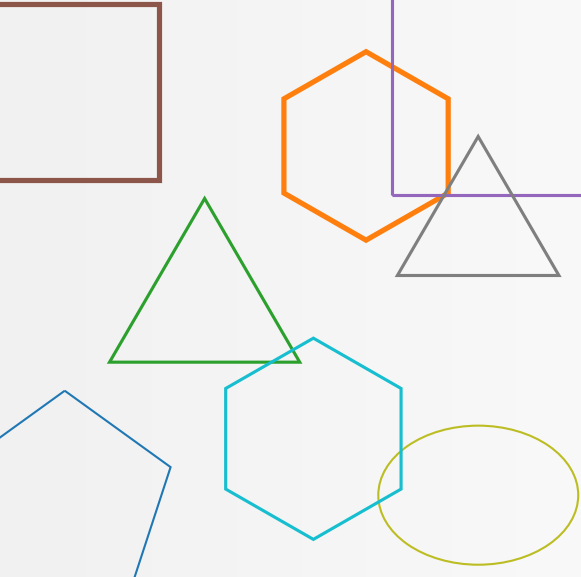[{"shape": "pentagon", "thickness": 1, "radius": 0.96, "center": [0.111, 0.131]}, {"shape": "hexagon", "thickness": 2.5, "radius": 0.82, "center": [0.63, 0.746]}, {"shape": "triangle", "thickness": 1.5, "radius": 0.94, "center": [0.352, 0.466]}, {"shape": "square", "thickness": 1.5, "radius": 0.96, "center": [0.867, 0.854]}, {"shape": "square", "thickness": 2.5, "radius": 0.76, "center": [0.122, 0.84]}, {"shape": "triangle", "thickness": 1.5, "radius": 0.8, "center": [0.823, 0.602]}, {"shape": "oval", "thickness": 1, "radius": 0.86, "center": [0.823, 0.142]}, {"shape": "hexagon", "thickness": 1.5, "radius": 0.87, "center": [0.539, 0.239]}]